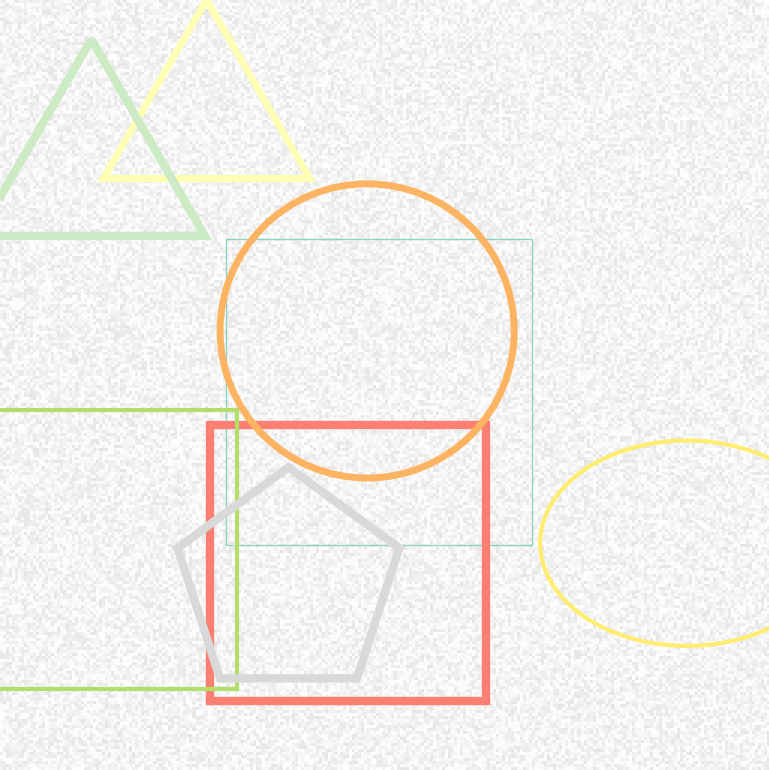[{"shape": "square", "thickness": 0.5, "radius": 0.99, "center": [0.492, 0.491]}, {"shape": "triangle", "thickness": 2.5, "radius": 0.77, "center": [0.268, 0.846]}, {"shape": "square", "thickness": 3, "radius": 0.9, "center": [0.452, 0.269]}, {"shape": "circle", "thickness": 2.5, "radius": 0.96, "center": [0.477, 0.57]}, {"shape": "square", "thickness": 1.5, "radius": 0.9, "center": [0.127, 0.286]}, {"shape": "pentagon", "thickness": 3, "radius": 0.76, "center": [0.375, 0.242]}, {"shape": "triangle", "thickness": 3, "radius": 0.85, "center": [0.119, 0.779]}, {"shape": "oval", "thickness": 1.5, "radius": 0.95, "center": [0.892, 0.294]}]